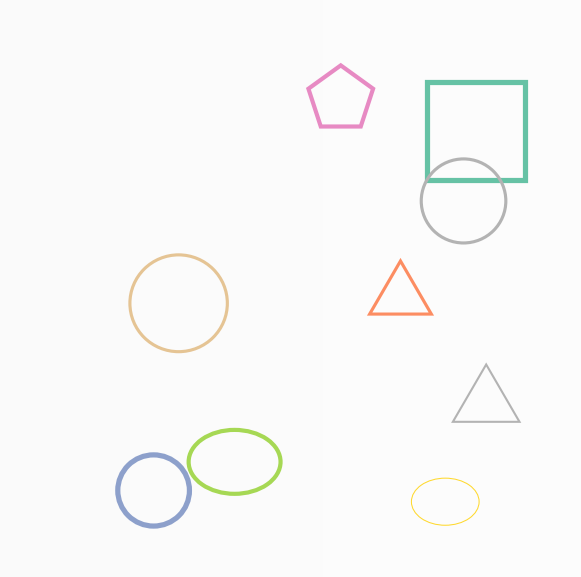[{"shape": "square", "thickness": 2.5, "radius": 0.42, "center": [0.819, 0.773]}, {"shape": "triangle", "thickness": 1.5, "radius": 0.31, "center": [0.689, 0.486]}, {"shape": "circle", "thickness": 2.5, "radius": 0.31, "center": [0.264, 0.15]}, {"shape": "pentagon", "thickness": 2, "radius": 0.29, "center": [0.586, 0.827]}, {"shape": "oval", "thickness": 2, "radius": 0.4, "center": [0.404, 0.199]}, {"shape": "oval", "thickness": 0.5, "radius": 0.29, "center": [0.766, 0.13]}, {"shape": "circle", "thickness": 1.5, "radius": 0.42, "center": [0.307, 0.474]}, {"shape": "triangle", "thickness": 1, "radius": 0.33, "center": [0.836, 0.302]}, {"shape": "circle", "thickness": 1.5, "radius": 0.36, "center": [0.797, 0.651]}]